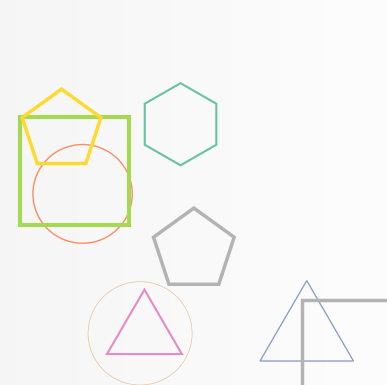[{"shape": "hexagon", "thickness": 1.5, "radius": 0.53, "center": [0.466, 0.677]}, {"shape": "circle", "thickness": 1, "radius": 0.64, "center": [0.213, 0.496]}, {"shape": "triangle", "thickness": 1, "radius": 0.7, "center": [0.792, 0.132]}, {"shape": "triangle", "thickness": 1.5, "radius": 0.56, "center": [0.373, 0.136]}, {"shape": "square", "thickness": 3, "radius": 0.7, "center": [0.192, 0.555]}, {"shape": "pentagon", "thickness": 2.5, "radius": 0.53, "center": [0.159, 0.662]}, {"shape": "circle", "thickness": 0.5, "radius": 0.67, "center": [0.362, 0.134]}, {"shape": "square", "thickness": 2.5, "radius": 0.56, "center": [0.893, 0.109]}, {"shape": "pentagon", "thickness": 2.5, "radius": 0.55, "center": [0.5, 0.35]}]